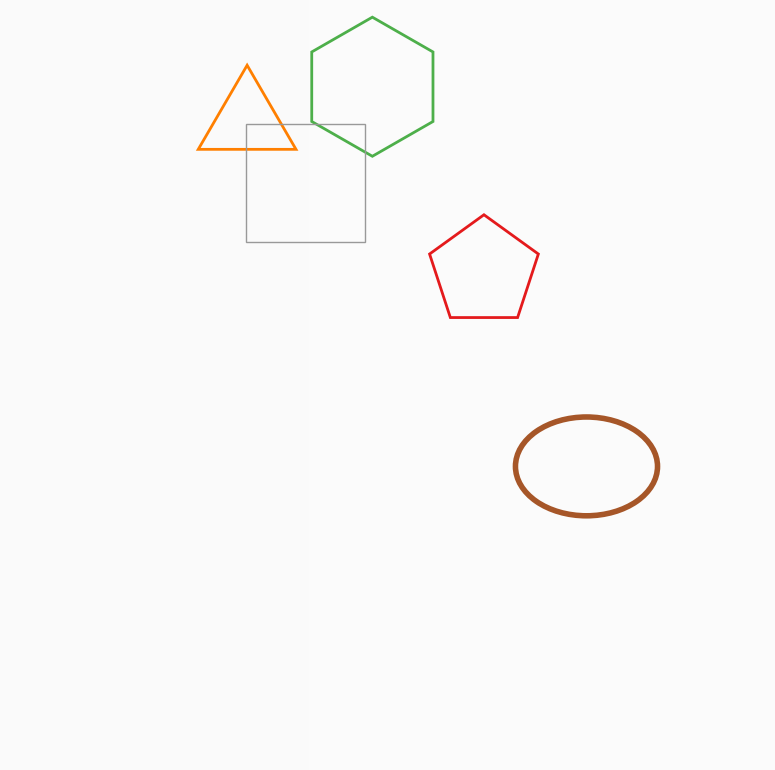[{"shape": "pentagon", "thickness": 1, "radius": 0.37, "center": [0.624, 0.647]}, {"shape": "hexagon", "thickness": 1, "radius": 0.45, "center": [0.48, 0.887]}, {"shape": "triangle", "thickness": 1, "radius": 0.36, "center": [0.319, 0.842]}, {"shape": "oval", "thickness": 2, "radius": 0.46, "center": [0.757, 0.394]}, {"shape": "square", "thickness": 0.5, "radius": 0.39, "center": [0.395, 0.762]}]